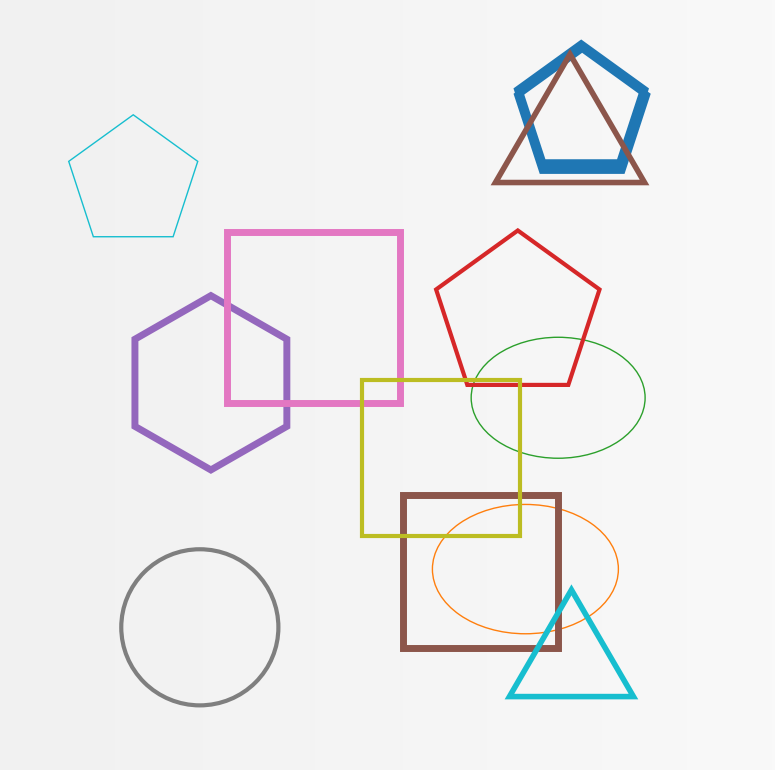[{"shape": "pentagon", "thickness": 3, "radius": 0.43, "center": [0.75, 0.857]}, {"shape": "pentagon", "thickness": 2.5, "radius": 0.44, "center": [0.751, 0.849]}, {"shape": "oval", "thickness": 0.5, "radius": 0.6, "center": [0.678, 0.261]}, {"shape": "oval", "thickness": 0.5, "radius": 0.56, "center": [0.72, 0.483]}, {"shape": "pentagon", "thickness": 1.5, "radius": 0.55, "center": [0.668, 0.59]}, {"shape": "hexagon", "thickness": 2.5, "radius": 0.57, "center": [0.272, 0.503]}, {"shape": "square", "thickness": 2.5, "radius": 0.5, "center": [0.62, 0.258]}, {"shape": "triangle", "thickness": 2, "radius": 0.56, "center": [0.735, 0.818]}, {"shape": "square", "thickness": 2.5, "radius": 0.56, "center": [0.404, 0.588]}, {"shape": "circle", "thickness": 1.5, "radius": 0.51, "center": [0.258, 0.185]}, {"shape": "square", "thickness": 1.5, "radius": 0.51, "center": [0.569, 0.405]}, {"shape": "pentagon", "thickness": 0.5, "radius": 0.44, "center": [0.172, 0.763]}, {"shape": "triangle", "thickness": 2, "radius": 0.46, "center": [0.737, 0.142]}]